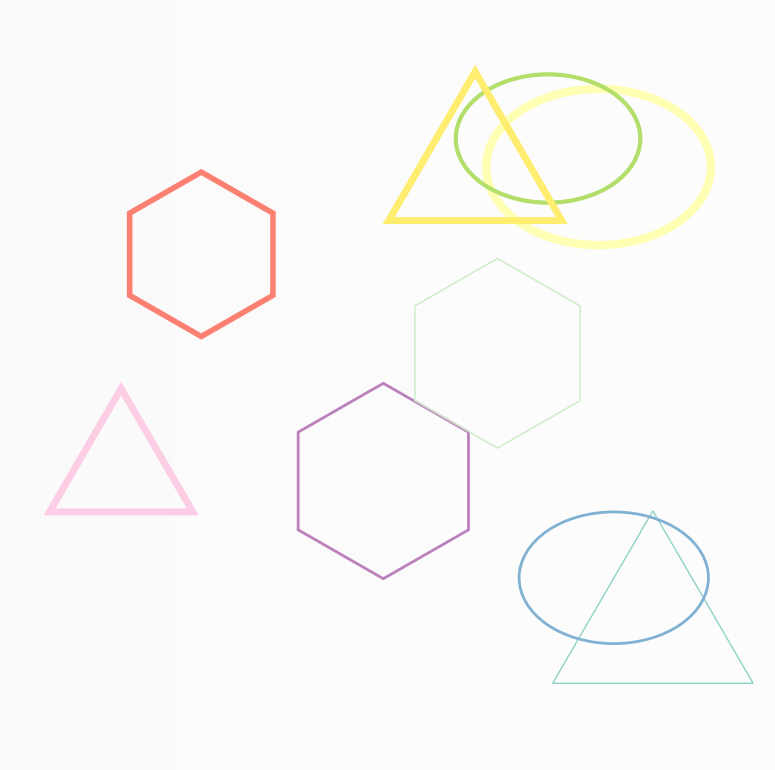[{"shape": "triangle", "thickness": 0.5, "radius": 0.75, "center": [0.842, 0.187]}, {"shape": "oval", "thickness": 3, "radius": 0.72, "center": [0.772, 0.783]}, {"shape": "hexagon", "thickness": 2, "radius": 0.53, "center": [0.26, 0.67]}, {"shape": "oval", "thickness": 1, "radius": 0.61, "center": [0.792, 0.25]}, {"shape": "oval", "thickness": 1.5, "radius": 0.6, "center": [0.707, 0.82]}, {"shape": "triangle", "thickness": 2.5, "radius": 0.53, "center": [0.156, 0.389]}, {"shape": "hexagon", "thickness": 1, "radius": 0.63, "center": [0.495, 0.375]}, {"shape": "hexagon", "thickness": 0.5, "radius": 0.62, "center": [0.642, 0.541]}, {"shape": "triangle", "thickness": 2.5, "radius": 0.64, "center": [0.613, 0.778]}]